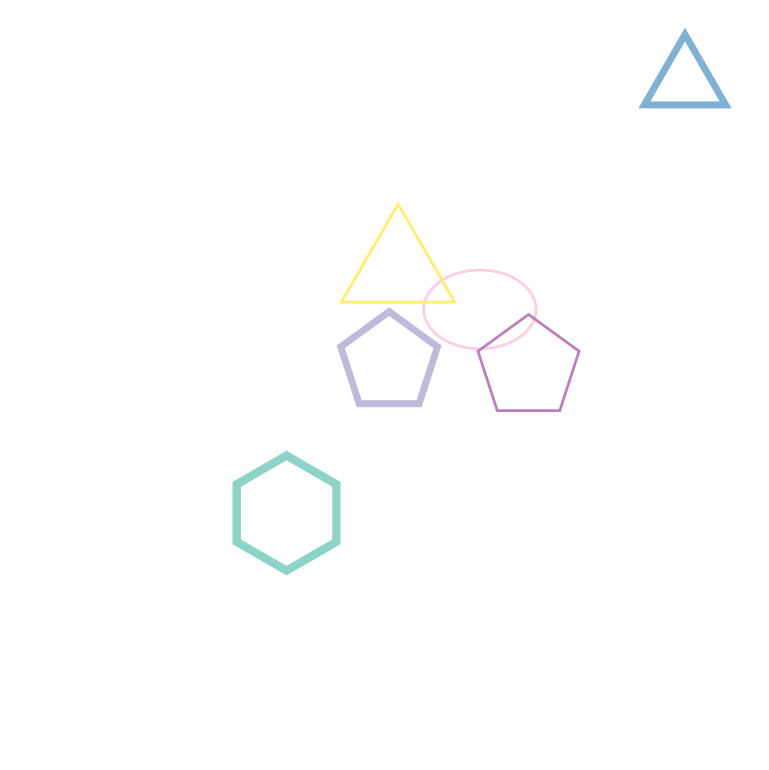[{"shape": "hexagon", "thickness": 3, "radius": 0.37, "center": [0.372, 0.334]}, {"shape": "pentagon", "thickness": 2.5, "radius": 0.33, "center": [0.505, 0.529]}, {"shape": "triangle", "thickness": 2.5, "radius": 0.3, "center": [0.89, 0.894]}, {"shape": "oval", "thickness": 1, "radius": 0.37, "center": [0.623, 0.598]}, {"shape": "pentagon", "thickness": 1, "radius": 0.35, "center": [0.686, 0.523]}, {"shape": "triangle", "thickness": 1, "radius": 0.42, "center": [0.517, 0.65]}]